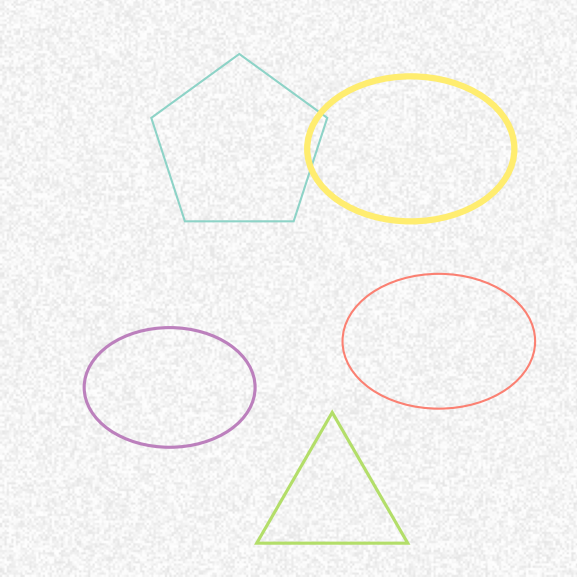[{"shape": "pentagon", "thickness": 1, "radius": 0.8, "center": [0.414, 0.745]}, {"shape": "oval", "thickness": 1, "radius": 0.83, "center": [0.76, 0.408]}, {"shape": "triangle", "thickness": 1.5, "radius": 0.75, "center": [0.575, 0.134]}, {"shape": "oval", "thickness": 1.5, "radius": 0.74, "center": [0.294, 0.328]}, {"shape": "oval", "thickness": 3, "radius": 0.9, "center": [0.711, 0.741]}]